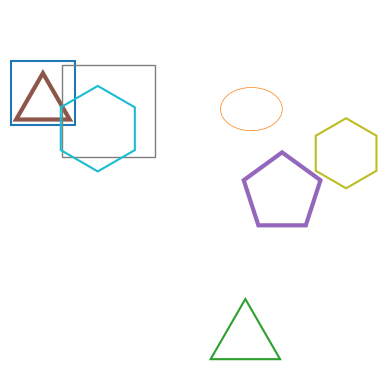[{"shape": "square", "thickness": 1.5, "radius": 0.41, "center": [0.111, 0.758]}, {"shape": "oval", "thickness": 0.5, "radius": 0.4, "center": [0.653, 0.717]}, {"shape": "triangle", "thickness": 1.5, "radius": 0.52, "center": [0.637, 0.119]}, {"shape": "pentagon", "thickness": 3, "radius": 0.52, "center": [0.733, 0.5]}, {"shape": "triangle", "thickness": 3, "radius": 0.4, "center": [0.111, 0.73]}, {"shape": "square", "thickness": 1, "radius": 0.6, "center": [0.282, 0.712]}, {"shape": "hexagon", "thickness": 1.5, "radius": 0.46, "center": [0.899, 0.602]}, {"shape": "hexagon", "thickness": 1.5, "radius": 0.56, "center": [0.254, 0.666]}]